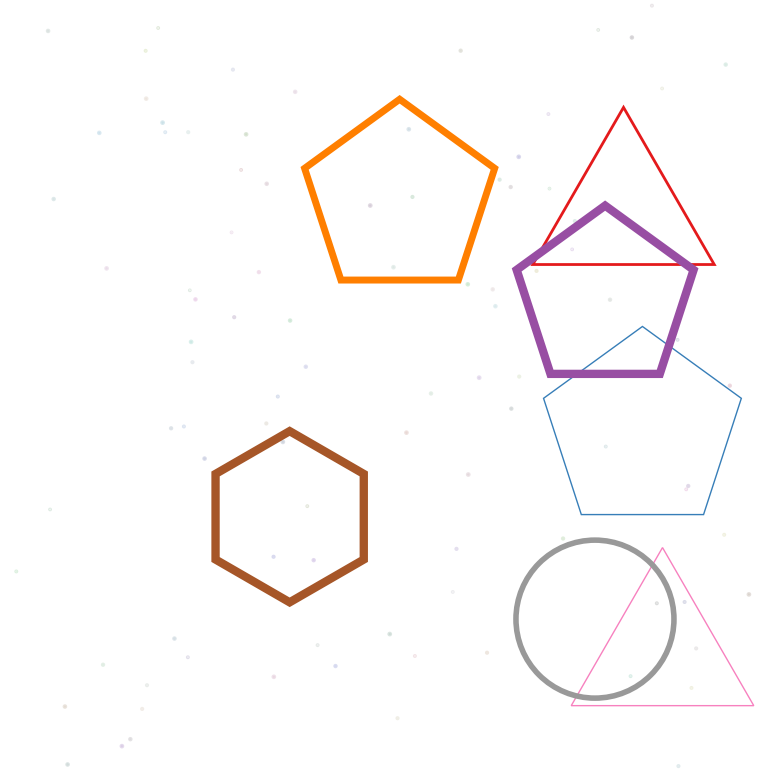[{"shape": "triangle", "thickness": 1, "radius": 0.68, "center": [0.81, 0.724]}, {"shape": "pentagon", "thickness": 0.5, "radius": 0.68, "center": [0.834, 0.441]}, {"shape": "pentagon", "thickness": 3, "radius": 0.6, "center": [0.786, 0.612]}, {"shape": "pentagon", "thickness": 2.5, "radius": 0.65, "center": [0.519, 0.741]}, {"shape": "hexagon", "thickness": 3, "radius": 0.56, "center": [0.376, 0.329]}, {"shape": "triangle", "thickness": 0.5, "radius": 0.68, "center": [0.86, 0.152]}, {"shape": "circle", "thickness": 2, "radius": 0.51, "center": [0.773, 0.196]}]